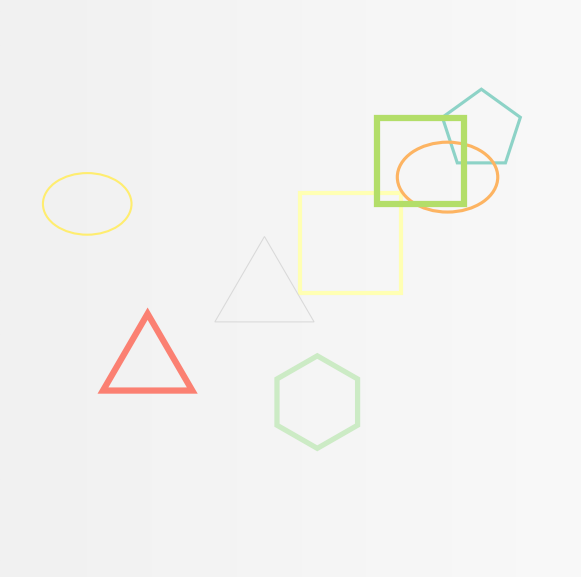[{"shape": "pentagon", "thickness": 1.5, "radius": 0.35, "center": [0.828, 0.774]}, {"shape": "square", "thickness": 2, "radius": 0.44, "center": [0.603, 0.578]}, {"shape": "triangle", "thickness": 3, "radius": 0.44, "center": [0.254, 0.367]}, {"shape": "oval", "thickness": 1.5, "radius": 0.43, "center": [0.77, 0.692]}, {"shape": "square", "thickness": 3, "radius": 0.37, "center": [0.724, 0.72]}, {"shape": "triangle", "thickness": 0.5, "radius": 0.49, "center": [0.455, 0.491]}, {"shape": "hexagon", "thickness": 2.5, "radius": 0.4, "center": [0.546, 0.303]}, {"shape": "oval", "thickness": 1, "radius": 0.38, "center": [0.15, 0.646]}]